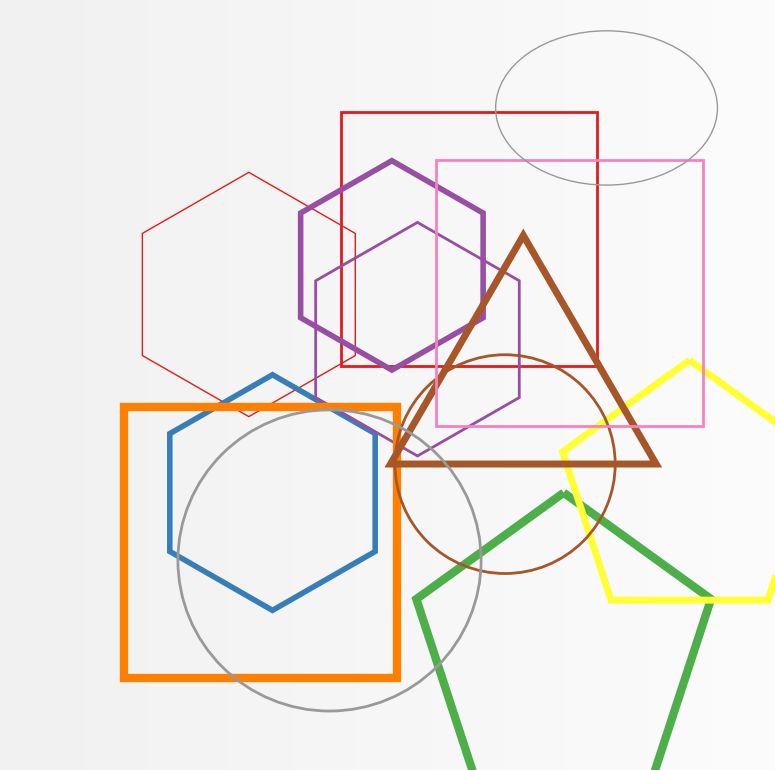[{"shape": "hexagon", "thickness": 0.5, "radius": 0.79, "center": [0.321, 0.618]}, {"shape": "square", "thickness": 1, "radius": 0.83, "center": [0.605, 0.69]}, {"shape": "hexagon", "thickness": 2, "radius": 0.77, "center": [0.352, 0.36]}, {"shape": "pentagon", "thickness": 3, "radius": 1.0, "center": [0.727, 0.16]}, {"shape": "hexagon", "thickness": 2, "radius": 0.68, "center": [0.506, 0.655]}, {"shape": "hexagon", "thickness": 1, "radius": 0.76, "center": [0.539, 0.56]}, {"shape": "square", "thickness": 3, "radius": 0.88, "center": [0.336, 0.296]}, {"shape": "pentagon", "thickness": 2.5, "radius": 0.86, "center": [0.89, 0.36]}, {"shape": "triangle", "thickness": 2.5, "radius": 0.99, "center": [0.675, 0.496]}, {"shape": "circle", "thickness": 1, "radius": 0.71, "center": [0.652, 0.397]}, {"shape": "square", "thickness": 1, "radius": 0.86, "center": [0.734, 0.619]}, {"shape": "oval", "thickness": 0.5, "radius": 0.72, "center": [0.783, 0.86]}, {"shape": "circle", "thickness": 1, "radius": 0.98, "center": [0.425, 0.272]}]